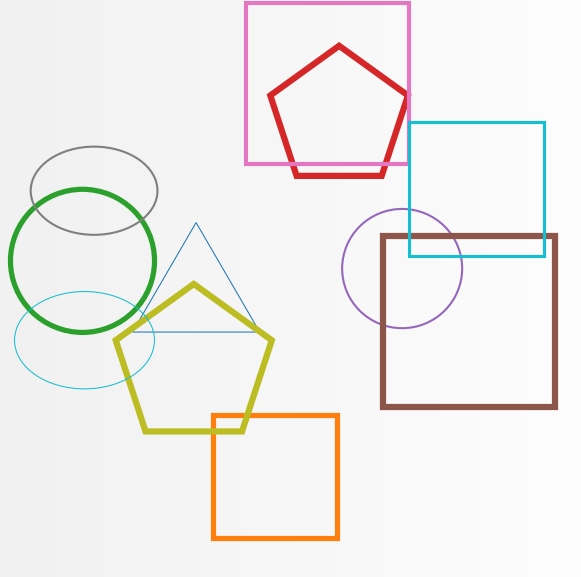[{"shape": "triangle", "thickness": 0.5, "radius": 0.63, "center": [0.337, 0.487]}, {"shape": "square", "thickness": 2.5, "radius": 0.53, "center": [0.473, 0.174]}, {"shape": "circle", "thickness": 2.5, "radius": 0.62, "center": [0.142, 0.547]}, {"shape": "pentagon", "thickness": 3, "radius": 0.62, "center": [0.583, 0.795]}, {"shape": "circle", "thickness": 1, "radius": 0.52, "center": [0.692, 0.534]}, {"shape": "square", "thickness": 3, "radius": 0.74, "center": [0.807, 0.443]}, {"shape": "square", "thickness": 2, "radius": 0.7, "center": [0.563, 0.855]}, {"shape": "oval", "thickness": 1, "radius": 0.55, "center": [0.162, 0.669]}, {"shape": "pentagon", "thickness": 3, "radius": 0.71, "center": [0.333, 0.366]}, {"shape": "oval", "thickness": 0.5, "radius": 0.6, "center": [0.145, 0.41]}, {"shape": "square", "thickness": 1.5, "radius": 0.58, "center": [0.82, 0.672]}]